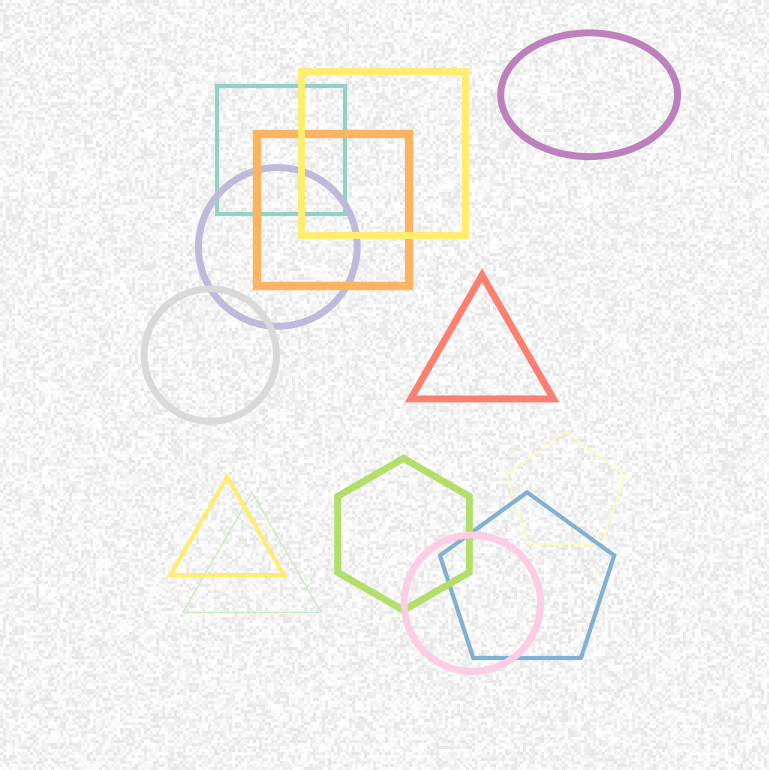[{"shape": "square", "thickness": 1.5, "radius": 0.42, "center": [0.365, 0.805]}, {"shape": "pentagon", "thickness": 0.5, "radius": 0.4, "center": [0.734, 0.359]}, {"shape": "circle", "thickness": 2.5, "radius": 0.52, "center": [0.361, 0.679]}, {"shape": "triangle", "thickness": 2.5, "radius": 0.54, "center": [0.626, 0.535]}, {"shape": "pentagon", "thickness": 1.5, "radius": 0.59, "center": [0.685, 0.242]}, {"shape": "square", "thickness": 3, "radius": 0.49, "center": [0.432, 0.728]}, {"shape": "hexagon", "thickness": 2.5, "radius": 0.49, "center": [0.524, 0.306]}, {"shape": "circle", "thickness": 2.5, "radius": 0.44, "center": [0.613, 0.217]}, {"shape": "circle", "thickness": 2.5, "radius": 0.43, "center": [0.273, 0.539]}, {"shape": "oval", "thickness": 2.5, "radius": 0.57, "center": [0.765, 0.877]}, {"shape": "triangle", "thickness": 0.5, "radius": 0.52, "center": [0.327, 0.257]}, {"shape": "triangle", "thickness": 1.5, "radius": 0.43, "center": [0.295, 0.296]}, {"shape": "square", "thickness": 2.5, "radius": 0.53, "center": [0.498, 0.802]}]